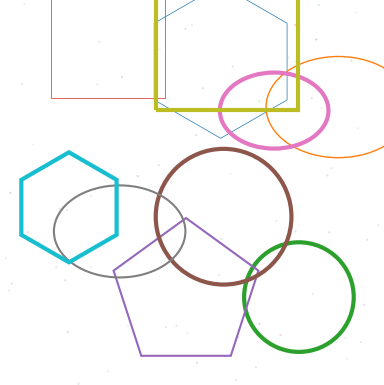[{"shape": "hexagon", "thickness": 0.5, "radius": 1.0, "center": [0.573, 0.84]}, {"shape": "oval", "thickness": 1, "radius": 0.94, "center": [0.879, 0.722]}, {"shape": "circle", "thickness": 3, "radius": 0.71, "center": [0.776, 0.228]}, {"shape": "square", "thickness": 0.5, "radius": 0.74, "center": [0.281, 0.894]}, {"shape": "pentagon", "thickness": 1.5, "radius": 0.99, "center": [0.483, 0.236]}, {"shape": "circle", "thickness": 3, "radius": 0.88, "center": [0.581, 0.437]}, {"shape": "oval", "thickness": 3, "radius": 0.71, "center": [0.712, 0.713]}, {"shape": "oval", "thickness": 1.5, "radius": 0.85, "center": [0.311, 0.399]}, {"shape": "square", "thickness": 3, "radius": 0.92, "center": [0.59, 0.898]}, {"shape": "hexagon", "thickness": 3, "radius": 0.71, "center": [0.179, 0.462]}]